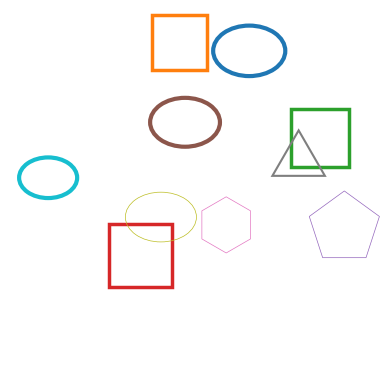[{"shape": "oval", "thickness": 3, "radius": 0.47, "center": [0.647, 0.868]}, {"shape": "square", "thickness": 2.5, "radius": 0.36, "center": [0.467, 0.89]}, {"shape": "square", "thickness": 2.5, "radius": 0.38, "center": [0.832, 0.641]}, {"shape": "square", "thickness": 2.5, "radius": 0.41, "center": [0.365, 0.335]}, {"shape": "pentagon", "thickness": 0.5, "radius": 0.48, "center": [0.894, 0.408]}, {"shape": "oval", "thickness": 3, "radius": 0.45, "center": [0.481, 0.682]}, {"shape": "hexagon", "thickness": 0.5, "radius": 0.36, "center": [0.588, 0.416]}, {"shape": "triangle", "thickness": 1.5, "radius": 0.39, "center": [0.776, 0.583]}, {"shape": "oval", "thickness": 0.5, "radius": 0.46, "center": [0.418, 0.436]}, {"shape": "oval", "thickness": 3, "radius": 0.38, "center": [0.125, 0.538]}]